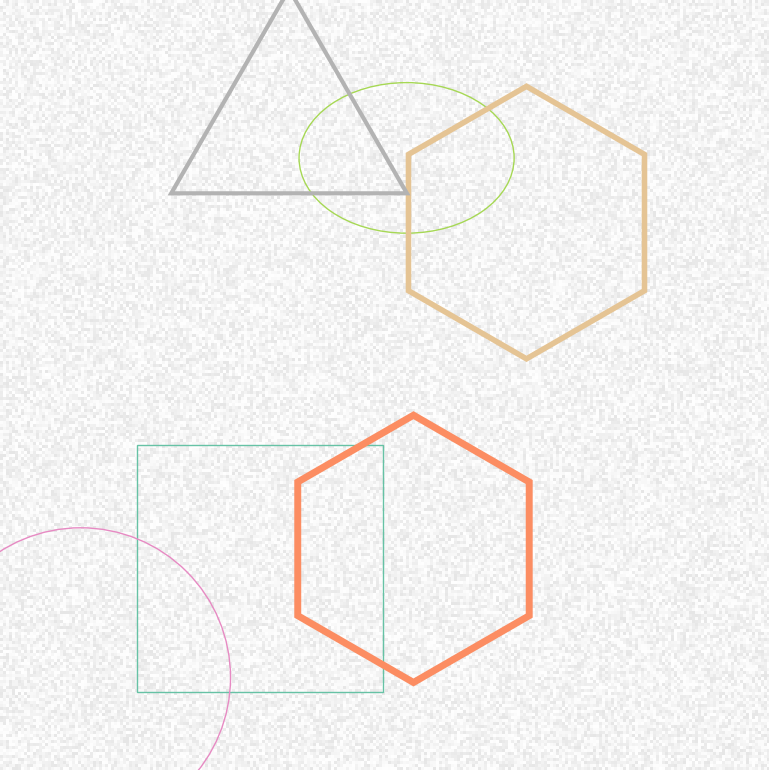[{"shape": "square", "thickness": 0.5, "radius": 0.8, "center": [0.337, 0.262]}, {"shape": "hexagon", "thickness": 2.5, "radius": 0.87, "center": [0.537, 0.287]}, {"shape": "circle", "thickness": 0.5, "radius": 0.97, "center": [0.105, 0.12]}, {"shape": "oval", "thickness": 0.5, "radius": 0.7, "center": [0.528, 0.795]}, {"shape": "hexagon", "thickness": 2, "radius": 0.88, "center": [0.684, 0.711]}, {"shape": "triangle", "thickness": 1.5, "radius": 0.88, "center": [0.375, 0.837]}]